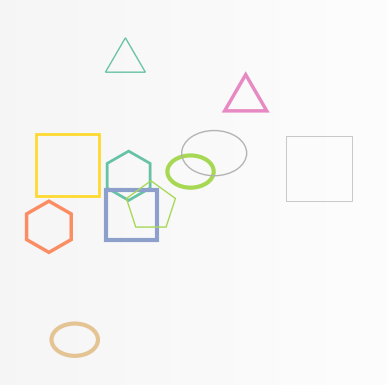[{"shape": "hexagon", "thickness": 2, "radius": 0.32, "center": [0.332, 0.543]}, {"shape": "triangle", "thickness": 1, "radius": 0.3, "center": [0.324, 0.842]}, {"shape": "hexagon", "thickness": 2.5, "radius": 0.33, "center": [0.126, 0.411]}, {"shape": "square", "thickness": 3, "radius": 0.33, "center": [0.339, 0.442]}, {"shape": "triangle", "thickness": 2.5, "radius": 0.31, "center": [0.634, 0.743]}, {"shape": "oval", "thickness": 3, "radius": 0.3, "center": [0.492, 0.554]}, {"shape": "pentagon", "thickness": 1, "radius": 0.33, "center": [0.389, 0.464]}, {"shape": "square", "thickness": 2, "radius": 0.4, "center": [0.174, 0.572]}, {"shape": "oval", "thickness": 3, "radius": 0.3, "center": [0.193, 0.118]}, {"shape": "square", "thickness": 0.5, "radius": 0.42, "center": [0.824, 0.563]}, {"shape": "oval", "thickness": 1, "radius": 0.42, "center": [0.553, 0.602]}]